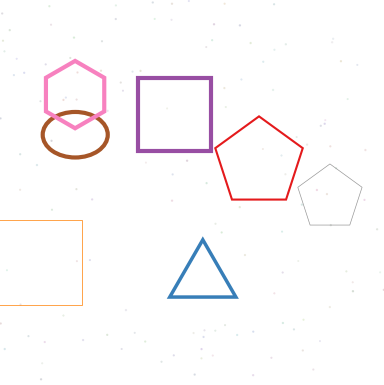[{"shape": "pentagon", "thickness": 1.5, "radius": 0.6, "center": [0.673, 0.578]}, {"shape": "triangle", "thickness": 2.5, "radius": 0.5, "center": [0.527, 0.278]}, {"shape": "square", "thickness": 3, "radius": 0.47, "center": [0.454, 0.702]}, {"shape": "square", "thickness": 0.5, "radius": 0.55, "center": [0.102, 0.319]}, {"shape": "oval", "thickness": 3, "radius": 0.42, "center": [0.195, 0.65]}, {"shape": "hexagon", "thickness": 3, "radius": 0.44, "center": [0.195, 0.754]}, {"shape": "pentagon", "thickness": 0.5, "radius": 0.44, "center": [0.857, 0.486]}]